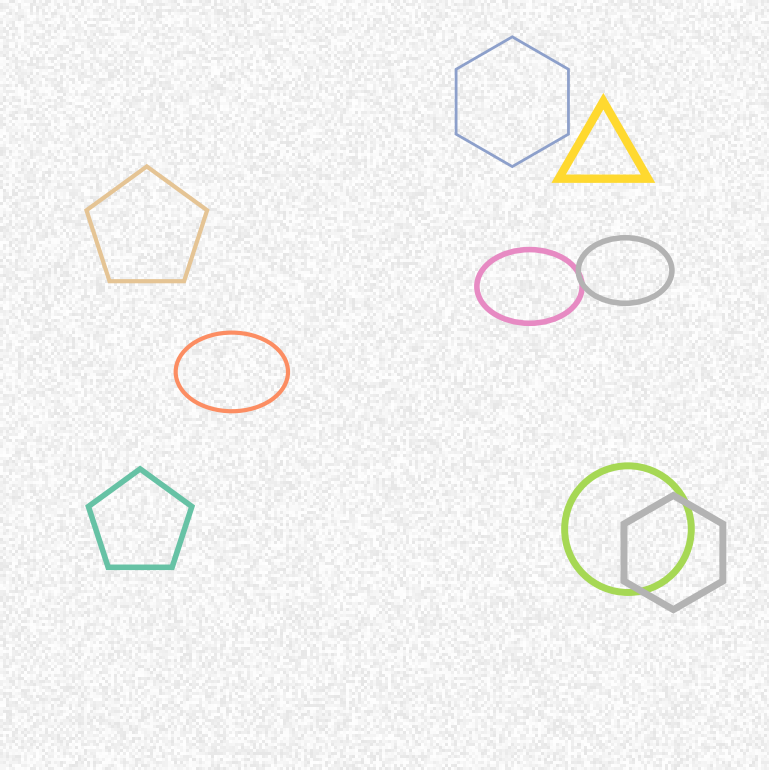[{"shape": "pentagon", "thickness": 2, "radius": 0.35, "center": [0.182, 0.32]}, {"shape": "oval", "thickness": 1.5, "radius": 0.36, "center": [0.301, 0.517]}, {"shape": "hexagon", "thickness": 1, "radius": 0.42, "center": [0.665, 0.868]}, {"shape": "oval", "thickness": 2, "radius": 0.34, "center": [0.688, 0.628]}, {"shape": "circle", "thickness": 2.5, "radius": 0.41, "center": [0.816, 0.313]}, {"shape": "triangle", "thickness": 3, "radius": 0.34, "center": [0.784, 0.801]}, {"shape": "pentagon", "thickness": 1.5, "radius": 0.41, "center": [0.191, 0.701]}, {"shape": "oval", "thickness": 2, "radius": 0.3, "center": [0.812, 0.649]}, {"shape": "hexagon", "thickness": 2.5, "radius": 0.37, "center": [0.875, 0.282]}]